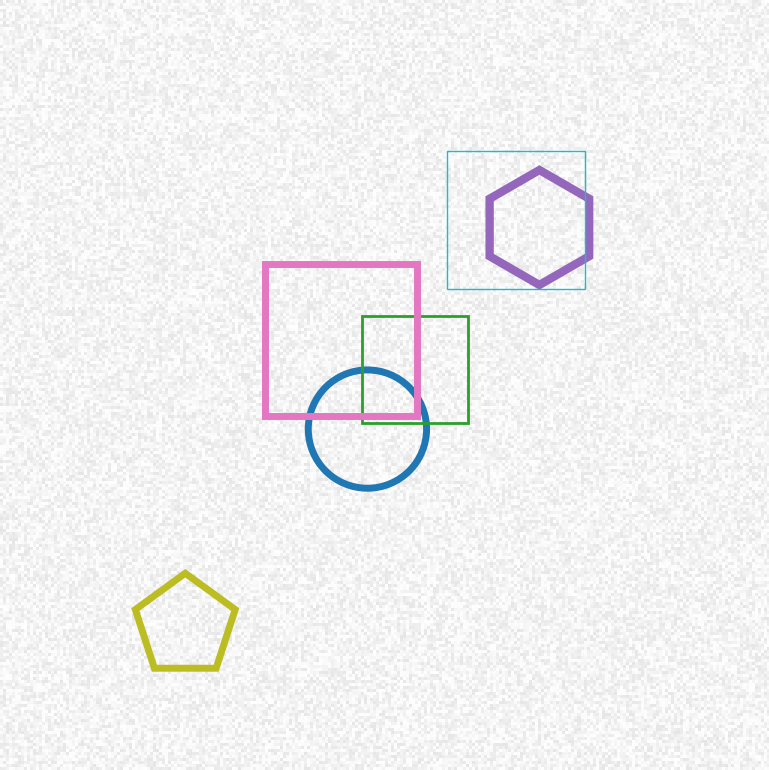[{"shape": "circle", "thickness": 2.5, "radius": 0.38, "center": [0.477, 0.443]}, {"shape": "square", "thickness": 1, "radius": 0.35, "center": [0.539, 0.52]}, {"shape": "hexagon", "thickness": 3, "radius": 0.37, "center": [0.701, 0.705]}, {"shape": "square", "thickness": 2.5, "radius": 0.49, "center": [0.443, 0.558]}, {"shape": "pentagon", "thickness": 2.5, "radius": 0.34, "center": [0.241, 0.187]}, {"shape": "square", "thickness": 0.5, "radius": 0.45, "center": [0.67, 0.715]}]